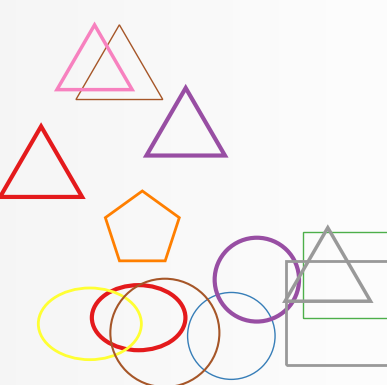[{"shape": "oval", "thickness": 3, "radius": 0.6, "center": [0.358, 0.175]}, {"shape": "triangle", "thickness": 3, "radius": 0.61, "center": [0.106, 0.55]}, {"shape": "circle", "thickness": 1, "radius": 0.56, "center": [0.597, 0.127]}, {"shape": "square", "thickness": 1, "radius": 0.56, "center": [0.894, 0.286]}, {"shape": "circle", "thickness": 3, "radius": 0.54, "center": [0.663, 0.274]}, {"shape": "triangle", "thickness": 3, "radius": 0.58, "center": [0.479, 0.654]}, {"shape": "pentagon", "thickness": 2, "radius": 0.5, "center": [0.367, 0.404]}, {"shape": "oval", "thickness": 2, "radius": 0.66, "center": [0.232, 0.159]}, {"shape": "triangle", "thickness": 1, "radius": 0.65, "center": [0.308, 0.806]}, {"shape": "circle", "thickness": 1.5, "radius": 0.7, "center": [0.425, 0.135]}, {"shape": "triangle", "thickness": 2.5, "radius": 0.56, "center": [0.244, 0.823]}, {"shape": "square", "thickness": 2, "radius": 0.68, "center": [0.873, 0.187]}, {"shape": "triangle", "thickness": 2.5, "radius": 0.64, "center": [0.846, 0.281]}]